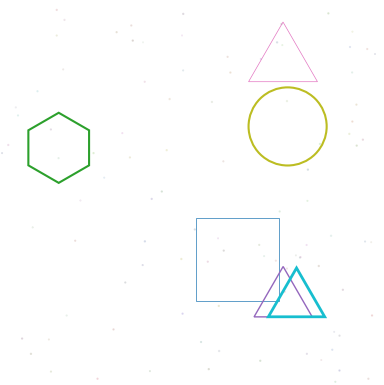[{"shape": "square", "thickness": 0.5, "radius": 0.54, "center": [0.618, 0.327]}, {"shape": "hexagon", "thickness": 1.5, "radius": 0.46, "center": [0.153, 0.616]}, {"shape": "triangle", "thickness": 1, "radius": 0.44, "center": [0.735, 0.221]}, {"shape": "triangle", "thickness": 0.5, "radius": 0.52, "center": [0.735, 0.839]}, {"shape": "circle", "thickness": 1.5, "radius": 0.51, "center": [0.747, 0.672]}, {"shape": "triangle", "thickness": 2, "radius": 0.42, "center": [0.77, 0.219]}]